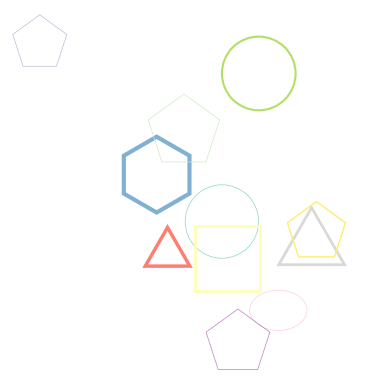[{"shape": "circle", "thickness": 0.5, "radius": 0.48, "center": [0.576, 0.425]}, {"shape": "square", "thickness": 2, "radius": 0.42, "center": [0.591, 0.329]}, {"shape": "pentagon", "thickness": 0.5, "radius": 0.37, "center": [0.103, 0.888]}, {"shape": "triangle", "thickness": 2.5, "radius": 0.33, "center": [0.435, 0.342]}, {"shape": "hexagon", "thickness": 3, "radius": 0.49, "center": [0.407, 0.546]}, {"shape": "circle", "thickness": 1.5, "radius": 0.48, "center": [0.672, 0.809]}, {"shape": "oval", "thickness": 0.5, "radius": 0.37, "center": [0.723, 0.194]}, {"shape": "triangle", "thickness": 2, "radius": 0.49, "center": [0.809, 0.362]}, {"shape": "pentagon", "thickness": 0.5, "radius": 0.44, "center": [0.618, 0.11]}, {"shape": "pentagon", "thickness": 0.5, "radius": 0.49, "center": [0.478, 0.658]}, {"shape": "pentagon", "thickness": 1, "radius": 0.4, "center": [0.822, 0.397]}]